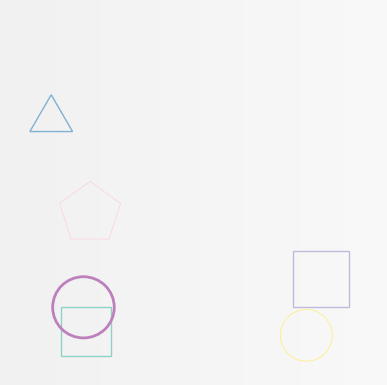[{"shape": "square", "thickness": 1, "radius": 0.32, "center": [0.222, 0.139]}, {"shape": "square", "thickness": 1, "radius": 0.36, "center": [0.829, 0.275]}, {"shape": "triangle", "thickness": 1, "radius": 0.32, "center": [0.132, 0.69]}, {"shape": "pentagon", "thickness": 0.5, "radius": 0.41, "center": [0.232, 0.446]}, {"shape": "circle", "thickness": 2, "radius": 0.4, "center": [0.215, 0.202]}, {"shape": "circle", "thickness": 0.5, "radius": 0.34, "center": [0.79, 0.129]}]